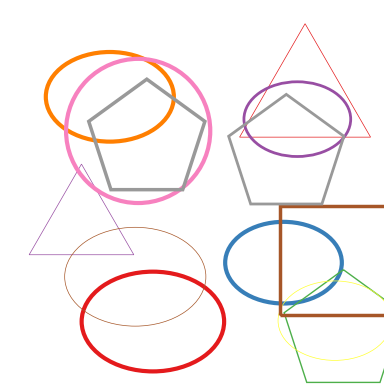[{"shape": "triangle", "thickness": 0.5, "radius": 0.98, "center": [0.792, 0.742]}, {"shape": "oval", "thickness": 3, "radius": 0.93, "center": [0.397, 0.165]}, {"shape": "oval", "thickness": 3, "radius": 0.76, "center": [0.736, 0.318]}, {"shape": "pentagon", "thickness": 1, "radius": 0.81, "center": [0.892, 0.138]}, {"shape": "oval", "thickness": 2, "radius": 0.69, "center": [0.772, 0.691]}, {"shape": "triangle", "thickness": 0.5, "radius": 0.78, "center": [0.212, 0.417]}, {"shape": "oval", "thickness": 3, "radius": 0.83, "center": [0.285, 0.749]}, {"shape": "oval", "thickness": 0.5, "radius": 0.74, "center": [0.87, 0.167]}, {"shape": "oval", "thickness": 0.5, "radius": 0.92, "center": [0.351, 0.281]}, {"shape": "square", "thickness": 2.5, "radius": 0.71, "center": [0.869, 0.324]}, {"shape": "circle", "thickness": 3, "radius": 0.94, "center": [0.359, 0.66]}, {"shape": "pentagon", "thickness": 2.5, "radius": 0.79, "center": [0.381, 0.636]}, {"shape": "pentagon", "thickness": 2, "radius": 0.79, "center": [0.744, 0.597]}]